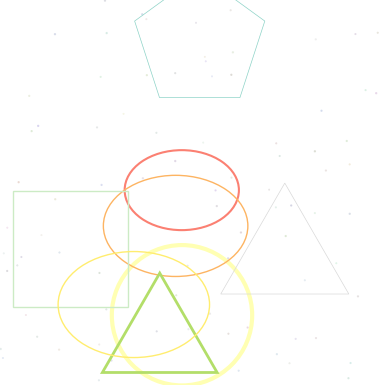[{"shape": "pentagon", "thickness": 0.5, "radius": 0.89, "center": [0.519, 0.89]}, {"shape": "circle", "thickness": 3, "radius": 0.91, "center": [0.473, 0.181]}, {"shape": "oval", "thickness": 1.5, "radius": 0.74, "center": [0.472, 0.506]}, {"shape": "oval", "thickness": 1, "radius": 0.94, "center": [0.456, 0.413]}, {"shape": "triangle", "thickness": 2, "radius": 0.86, "center": [0.415, 0.119]}, {"shape": "triangle", "thickness": 0.5, "radius": 0.96, "center": [0.74, 0.332]}, {"shape": "square", "thickness": 1, "radius": 0.75, "center": [0.184, 0.353]}, {"shape": "oval", "thickness": 1, "radius": 0.98, "center": [0.348, 0.209]}]